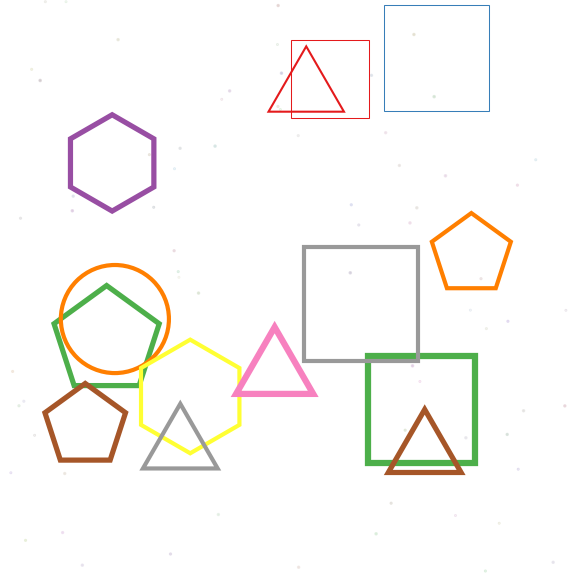[{"shape": "triangle", "thickness": 1, "radius": 0.38, "center": [0.53, 0.843]}, {"shape": "square", "thickness": 0.5, "radius": 0.34, "center": [0.571, 0.863]}, {"shape": "square", "thickness": 0.5, "radius": 0.46, "center": [0.756, 0.899]}, {"shape": "pentagon", "thickness": 2.5, "radius": 0.48, "center": [0.185, 0.409]}, {"shape": "square", "thickness": 3, "radius": 0.46, "center": [0.729, 0.29]}, {"shape": "hexagon", "thickness": 2.5, "radius": 0.42, "center": [0.194, 0.717]}, {"shape": "pentagon", "thickness": 2, "radius": 0.36, "center": [0.816, 0.558]}, {"shape": "circle", "thickness": 2, "radius": 0.47, "center": [0.199, 0.447]}, {"shape": "hexagon", "thickness": 2, "radius": 0.49, "center": [0.329, 0.313]}, {"shape": "triangle", "thickness": 2.5, "radius": 0.36, "center": [0.735, 0.217]}, {"shape": "pentagon", "thickness": 2.5, "radius": 0.37, "center": [0.148, 0.262]}, {"shape": "triangle", "thickness": 3, "radius": 0.39, "center": [0.476, 0.356]}, {"shape": "triangle", "thickness": 2, "radius": 0.37, "center": [0.312, 0.225]}, {"shape": "square", "thickness": 2, "radius": 0.49, "center": [0.625, 0.473]}]